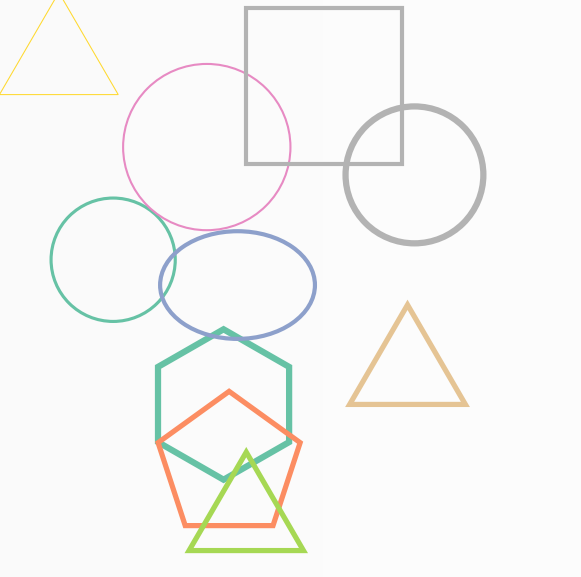[{"shape": "circle", "thickness": 1.5, "radius": 0.53, "center": [0.195, 0.549]}, {"shape": "hexagon", "thickness": 3, "radius": 0.65, "center": [0.385, 0.299]}, {"shape": "pentagon", "thickness": 2.5, "radius": 0.64, "center": [0.394, 0.193]}, {"shape": "oval", "thickness": 2, "radius": 0.67, "center": [0.409, 0.506]}, {"shape": "circle", "thickness": 1, "radius": 0.72, "center": [0.356, 0.744]}, {"shape": "triangle", "thickness": 2.5, "radius": 0.57, "center": [0.424, 0.103]}, {"shape": "triangle", "thickness": 0.5, "radius": 0.59, "center": [0.101, 0.894]}, {"shape": "triangle", "thickness": 2.5, "radius": 0.57, "center": [0.701, 0.356]}, {"shape": "square", "thickness": 2, "radius": 0.67, "center": [0.557, 0.85]}, {"shape": "circle", "thickness": 3, "radius": 0.59, "center": [0.713, 0.696]}]